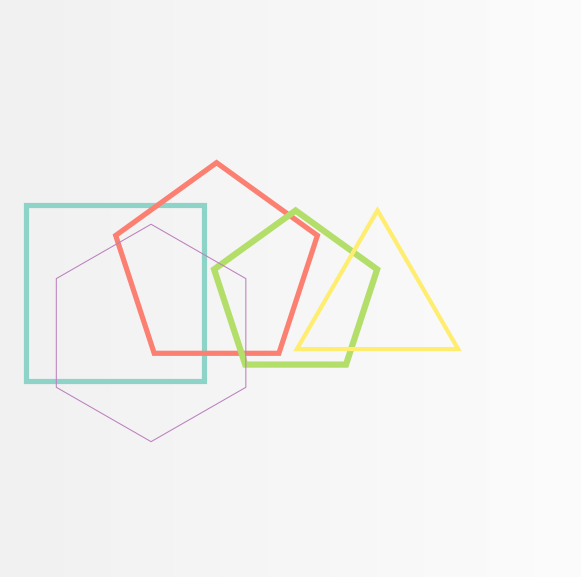[{"shape": "square", "thickness": 2.5, "radius": 0.76, "center": [0.197, 0.492]}, {"shape": "pentagon", "thickness": 2.5, "radius": 0.91, "center": [0.373, 0.535]}, {"shape": "pentagon", "thickness": 3, "radius": 0.74, "center": [0.509, 0.487]}, {"shape": "hexagon", "thickness": 0.5, "radius": 0.94, "center": [0.26, 0.423]}, {"shape": "triangle", "thickness": 2, "radius": 0.8, "center": [0.649, 0.475]}]